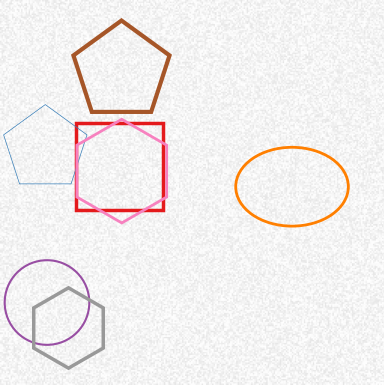[{"shape": "square", "thickness": 2.5, "radius": 0.57, "center": [0.311, 0.567]}, {"shape": "pentagon", "thickness": 0.5, "radius": 0.57, "center": [0.118, 0.615]}, {"shape": "circle", "thickness": 1.5, "radius": 0.55, "center": [0.122, 0.214]}, {"shape": "oval", "thickness": 2, "radius": 0.73, "center": [0.759, 0.515]}, {"shape": "pentagon", "thickness": 3, "radius": 0.66, "center": [0.316, 0.815]}, {"shape": "hexagon", "thickness": 2, "radius": 0.67, "center": [0.316, 0.556]}, {"shape": "hexagon", "thickness": 2.5, "radius": 0.52, "center": [0.178, 0.148]}]